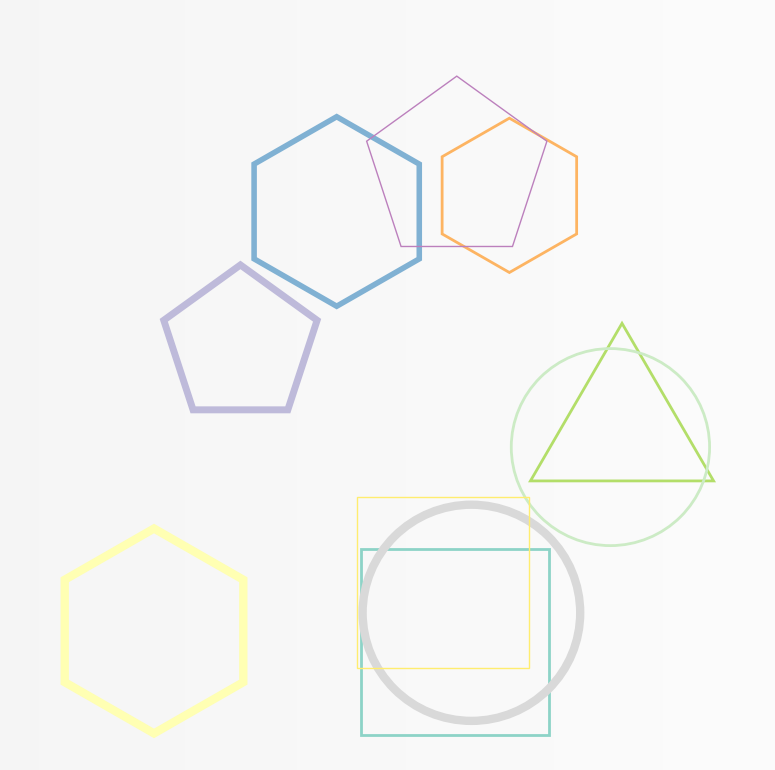[{"shape": "square", "thickness": 1, "radius": 0.61, "center": [0.587, 0.166]}, {"shape": "hexagon", "thickness": 3, "radius": 0.67, "center": [0.199, 0.181]}, {"shape": "pentagon", "thickness": 2.5, "radius": 0.52, "center": [0.31, 0.552]}, {"shape": "hexagon", "thickness": 2, "radius": 0.62, "center": [0.434, 0.725]}, {"shape": "hexagon", "thickness": 1, "radius": 0.5, "center": [0.657, 0.746]}, {"shape": "triangle", "thickness": 1, "radius": 0.68, "center": [0.803, 0.444]}, {"shape": "circle", "thickness": 3, "radius": 0.7, "center": [0.608, 0.204]}, {"shape": "pentagon", "thickness": 0.5, "radius": 0.61, "center": [0.589, 0.779]}, {"shape": "circle", "thickness": 1, "radius": 0.64, "center": [0.788, 0.419]}, {"shape": "square", "thickness": 0.5, "radius": 0.56, "center": [0.571, 0.243]}]